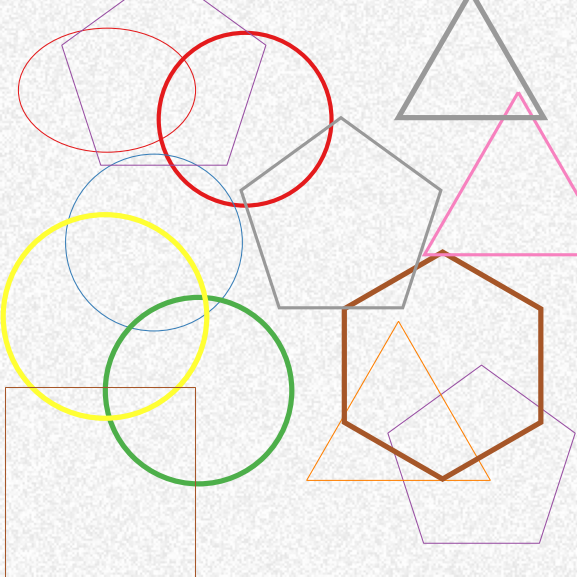[{"shape": "oval", "thickness": 0.5, "radius": 0.77, "center": [0.185, 0.843]}, {"shape": "circle", "thickness": 2, "radius": 0.75, "center": [0.424, 0.793]}, {"shape": "circle", "thickness": 0.5, "radius": 0.77, "center": [0.267, 0.579]}, {"shape": "circle", "thickness": 2.5, "radius": 0.81, "center": [0.344, 0.323]}, {"shape": "pentagon", "thickness": 0.5, "radius": 0.85, "center": [0.834, 0.196]}, {"shape": "pentagon", "thickness": 0.5, "radius": 0.93, "center": [0.284, 0.863]}, {"shape": "triangle", "thickness": 0.5, "radius": 0.92, "center": [0.69, 0.259]}, {"shape": "circle", "thickness": 2.5, "radius": 0.88, "center": [0.182, 0.451]}, {"shape": "hexagon", "thickness": 2.5, "radius": 0.98, "center": [0.766, 0.366]}, {"shape": "square", "thickness": 0.5, "radius": 0.83, "center": [0.173, 0.164]}, {"shape": "triangle", "thickness": 1.5, "radius": 0.94, "center": [0.897, 0.652]}, {"shape": "pentagon", "thickness": 1.5, "radius": 0.91, "center": [0.59, 0.613]}, {"shape": "triangle", "thickness": 2.5, "radius": 0.73, "center": [0.816, 0.868]}]